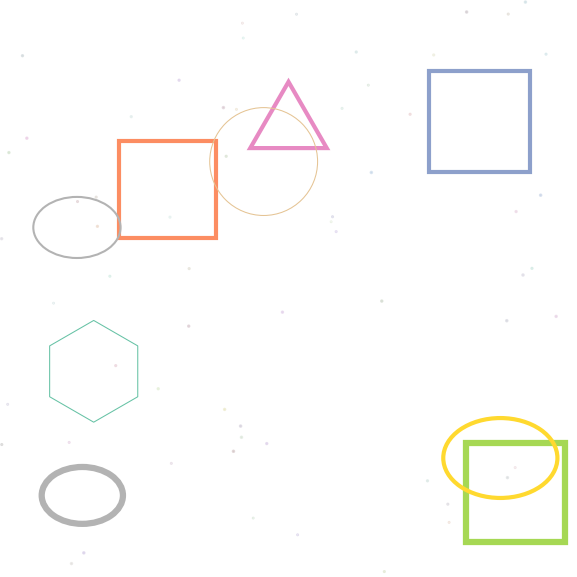[{"shape": "hexagon", "thickness": 0.5, "radius": 0.44, "center": [0.162, 0.356]}, {"shape": "square", "thickness": 2, "radius": 0.42, "center": [0.29, 0.671]}, {"shape": "square", "thickness": 2, "radius": 0.44, "center": [0.83, 0.789]}, {"shape": "triangle", "thickness": 2, "radius": 0.38, "center": [0.5, 0.781]}, {"shape": "square", "thickness": 3, "radius": 0.43, "center": [0.893, 0.147]}, {"shape": "oval", "thickness": 2, "radius": 0.49, "center": [0.866, 0.206]}, {"shape": "circle", "thickness": 0.5, "radius": 0.47, "center": [0.457, 0.719]}, {"shape": "oval", "thickness": 3, "radius": 0.35, "center": [0.143, 0.141]}, {"shape": "oval", "thickness": 1, "radius": 0.38, "center": [0.133, 0.605]}]